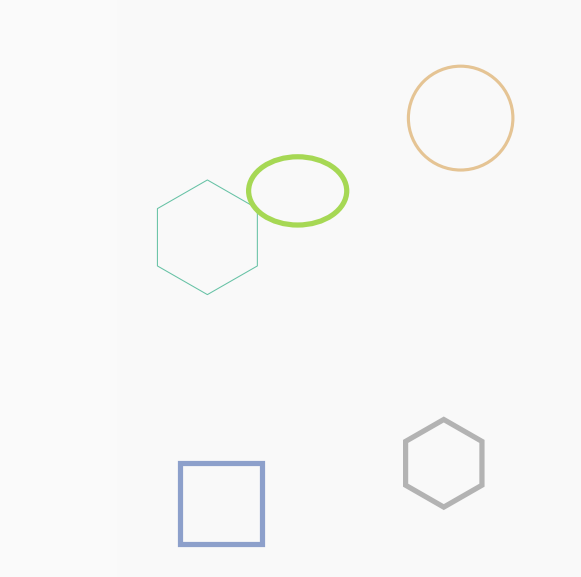[{"shape": "hexagon", "thickness": 0.5, "radius": 0.5, "center": [0.357, 0.588]}, {"shape": "square", "thickness": 2.5, "radius": 0.35, "center": [0.381, 0.127]}, {"shape": "oval", "thickness": 2.5, "radius": 0.42, "center": [0.512, 0.669]}, {"shape": "circle", "thickness": 1.5, "radius": 0.45, "center": [0.792, 0.795]}, {"shape": "hexagon", "thickness": 2.5, "radius": 0.38, "center": [0.763, 0.197]}]